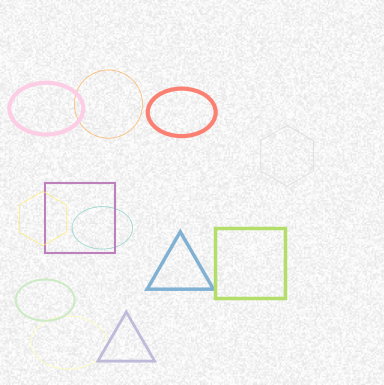[{"shape": "oval", "thickness": 0.5, "radius": 0.39, "center": [0.266, 0.408]}, {"shape": "oval", "thickness": 0.5, "radius": 0.49, "center": [0.178, 0.11]}, {"shape": "triangle", "thickness": 2, "radius": 0.43, "center": [0.328, 0.105]}, {"shape": "oval", "thickness": 3, "radius": 0.44, "center": [0.472, 0.708]}, {"shape": "triangle", "thickness": 2.5, "radius": 0.5, "center": [0.468, 0.299]}, {"shape": "circle", "thickness": 0.5, "radius": 0.44, "center": [0.282, 0.73]}, {"shape": "square", "thickness": 2.5, "radius": 0.46, "center": [0.648, 0.316]}, {"shape": "oval", "thickness": 3, "radius": 0.48, "center": [0.12, 0.718]}, {"shape": "hexagon", "thickness": 0.5, "radius": 0.39, "center": [0.746, 0.595]}, {"shape": "square", "thickness": 1.5, "radius": 0.45, "center": [0.207, 0.433]}, {"shape": "oval", "thickness": 1.5, "radius": 0.38, "center": [0.117, 0.22]}, {"shape": "hexagon", "thickness": 0.5, "radius": 0.35, "center": [0.111, 0.432]}]